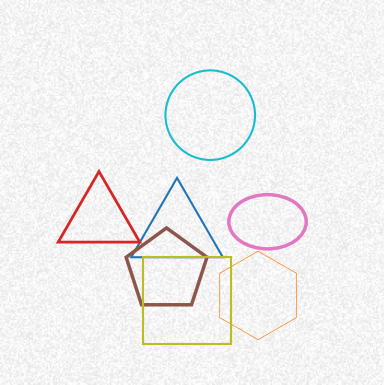[{"shape": "triangle", "thickness": 1.5, "radius": 0.69, "center": [0.46, 0.401]}, {"shape": "hexagon", "thickness": 0.5, "radius": 0.58, "center": [0.67, 0.233]}, {"shape": "triangle", "thickness": 2, "radius": 0.61, "center": [0.257, 0.432]}, {"shape": "pentagon", "thickness": 2.5, "radius": 0.55, "center": [0.433, 0.298]}, {"shape": "oval", "thickness": 2.5, "radius": 0.5, "center": [0.695, 0.424]}, {"shape": "square", "thickness": 1.5, "radius": 0.57, "center": [0.486, 0.22]}, {"shape": "circle", "thickness": 1.5, "radius": 0.58, "center": [0.546, 0.701]}]